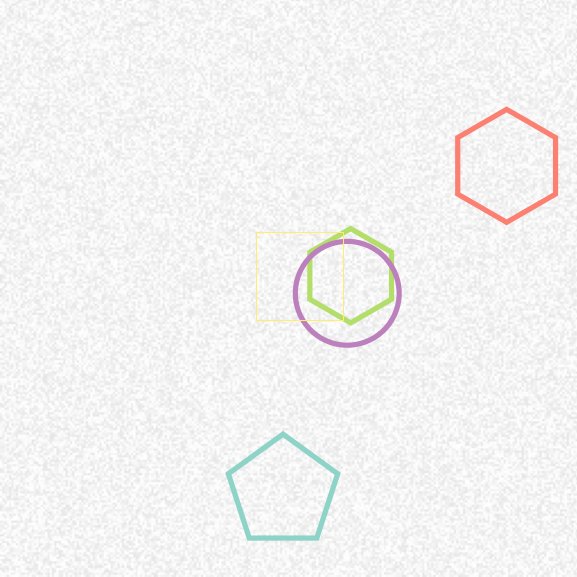[{"shape": "pentagon", "thickness": 2.5, "radius": 0.5, "center": [0.49, 0.148]}, {"shape": "hexagon", "thickness": 2.5, "radius": 0.49, "center": [0.877, 0.712]}, {"shape": "hexagon", "thickness": 2.5, "radius": 0.41, "center": [0.607, 0.522]}, {"shape": "circle", "thickness": 2.5, "radius": 0.45, "center": [0.601, 0.491]}, {"shape": "square", "thickness": 0.5, "radius": 0.38, "center": [0.518, 0.522]}]